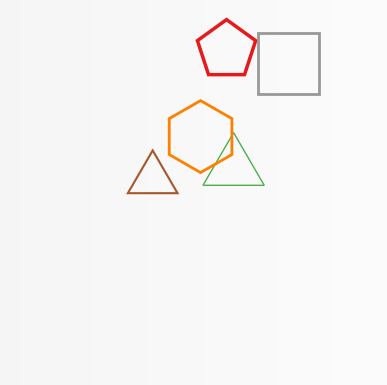[{"shape": "pentagon", "thickness": 2.5, "radius": 0.4, "center": [0.585, 0.87]}, {"shape": "triangle", "thickness": 1, "radius": 0.46, "center": [0.603, 0.564]}, {"shape": "hexagon", "thickness": 2, "radius": 0.47, "center": [0.518, 0.645]}, {"shape": "triangle", "thickness": 1.5, "radius": 0.37, "center": [0.394, 0.535]}, {"shape": "square", "thickness": 2, "radius": 0.39, "center": [0.744, 0.836]}]